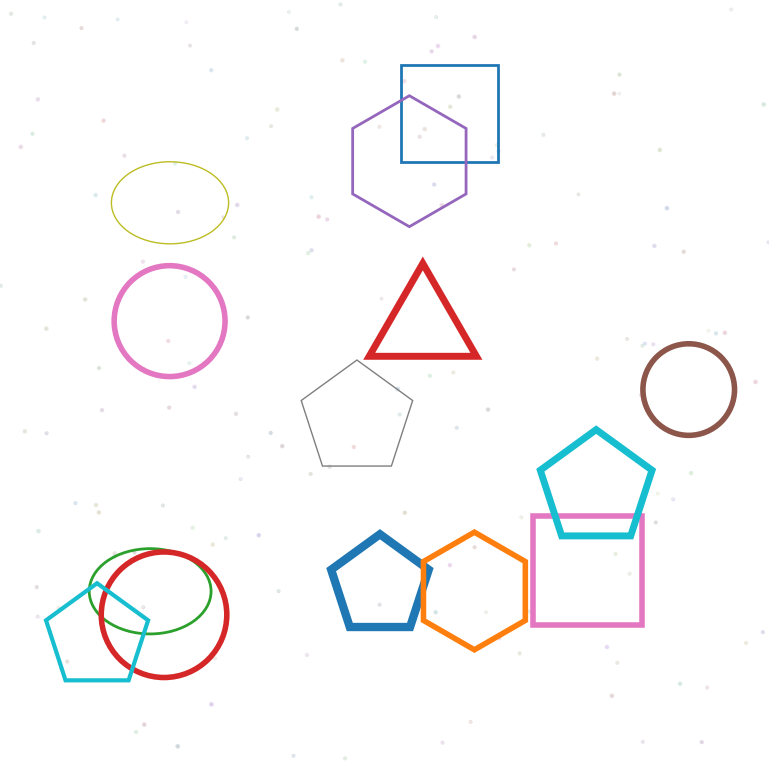[{"shape": "pentagon", "thickness": 3, "radius": 0.33, "center": [0.493, 0.24]}, {"shape": "square", "thickness": 1, "radius": 0.32, "center": [0.583, 0.852]}, {"shape": "hexagon", "thickness": 2, "radius": 0.38, "center": [0.616, 0.232]}, {"shape": "oval", "thickness": 1, "radius": 0.4, "center": [0.195, 0.232]}, {"shape": "circle", "thickness": 2, "radius": 0.41, "center": [0.213, 0.202]}, {"shape": "triangle", "thickness": 2.5, "radius": 0.4, "center": [0.549, 0.577]}, {"shape": "hexagon", "thickness": 1, "radius": 0.43, "center": [0.532, 0.791]}, {"shape": "circle", "thickness": 2, "radius": 0.3, "center": [0.894, 0.494]}, {"shape": "circle", "thickness": 2, "radius": 0.36, "center": [0.22, 0.583]}, {"shape": "square", "thickness": 2, "radius": 0.35, "center": [0.762, 0.259]}, {"shape": "pentagon", "thickness": 0.5, "radius": 0.38, "center": [0.464, 0.456]}, {"shape": "oval", "thickness": 0.5, "radius": 0.38, "center": [0.221, 0.737]}, {"shape": "pentagon", "thickness": 1.5, "radius": 0.35, "center": [0.126, 0.173]}, {"shape": "pentagon", "thickness": 2.5, "radius": 0.38, "center": [0.774, 0.366]}]